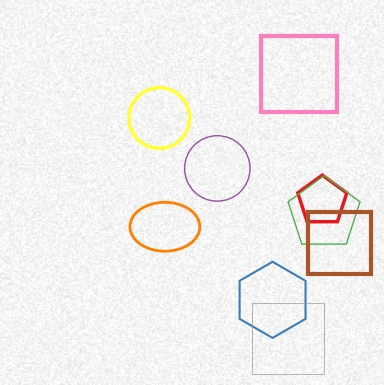[{"shape": "pentagon", "thickness": 2.5, "radius": 0.33, "center": [0.837, 0.478]}, {"shape": "hexagon", "thickness": 1.5, "radius": 0.49, "center": [0.708, 0.221]}, {"shape": "pentagon", "thickness": 1, "radius": 0.49, "center": [0.842, 0.445]}, {"shape": "circle", "thickness": 1, "radius": 0.43, "center": [0.564, 0.563]}, {"shape": "oval", "thickness": 2, "radius": 0.45, "center": [0.428, 0.411]}, {"shape": "circle", "thickness": 2.5, "radius": 0.39, "center": [0.414, 0.693]}, {"shape": "square", "thickness": 3, "radius": 0.4, "center": [0.882, 0.369]}, {"shape": "square", "thickness": 3, "radius": 0.49, "center": [0.777, 0.807]}, {"shape": "square", "thickness": 0.5, "radius": 0.46, "center": [0.748, 0.121]}]